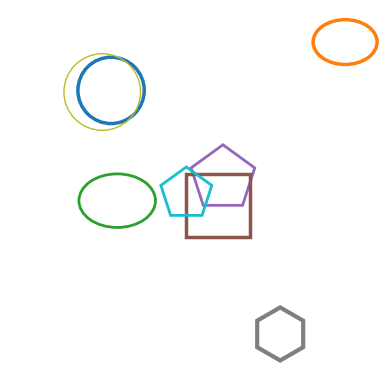[{"shape": "circle", "thickness": 2.5, "radius": 0.43, "center": [0.289, 0.765]}, {"shape": "oval", "thickness": 2.5, "radius": 0.42, "center": [0.896, 0.891]}, {"shape": "oval", "thickness": 2, "radius": 0.5, "center": [0.304, 0.479]}, {"shape": "pentagon", "thickness": 2, "radius": 0.43, "center": [0.579, 0.537]}, {"shape": "square", "thickness": 2.5, "radius": 0.41, "center": [0.566, 0.466]}, {"shape": "hexagon", "thickness": 3, "radius": 0.34, "center": [0.728, 0.133]}, {"shape": "circle", "thickness": 1, "radius": 0.5, "center": [0.266, 0.761]}, {"shape": "pentagon", "thickness": 2, "radius": 0.35, "center": [0.484, 0.497]}]